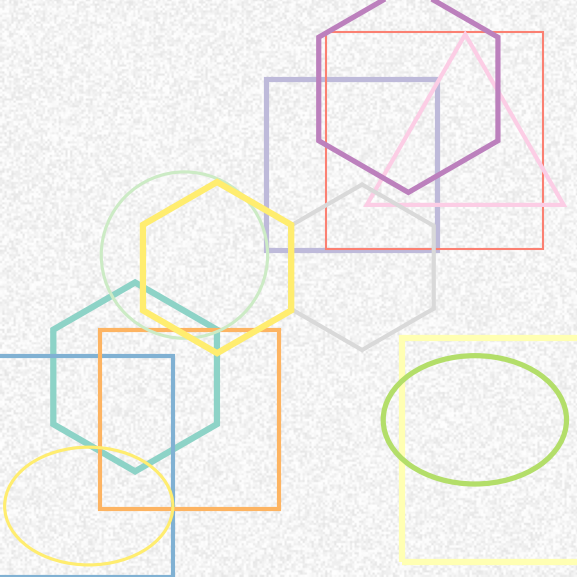[{"shape": "hexagon", "thickness": 3, "radius": 0.82, "center": [0.234, 0.346]}, {"shape": "square", "thickness": 3, "radius": 0.97, "center": [0.89, 0.22]}, {"shape": "square", "thickness": 2.5, "radius": 0.74, "center": [0.608, 0.714]}, {"shape": "square", "thickness": 1, "radius": 0.94, "center": [0.752, 0.755]}, {"shape": "square", "thickness": 2, "radius": 0.95, "center": [0.109, 0.191]}, {"shape": "square", "thickness": 2, "radius": 0.78, "center": [0.328, 0.273]}, {"shape": "oval", "thickness": 2.5, "radius": 0.79, "center": [0.822, 0.272]}, {"shape": "triangle", "thickness": 2, "radius": 0.98, "center": [0.806, 0.743]}, {"shape": "hexagon", "thickness": 2, "radius": 0.72, "center": [0.627, 0.536]}, {"shape": "hexagon", "thickness": 2.5, "radius": 0.9, "center": [0.707, 0.845]}, {"shape": "circle", "thickness": 1.5, "radius": 0.72, "center": [0.319, 0.557]}, {"shape": "oval", "thickness": 1.5, "radius": 0.73, "center": [0.154, 0.123]}, {"shape": "hexagon", "thickness": 3, "radius": 0.74, "center": [0.376, 0.536]}]